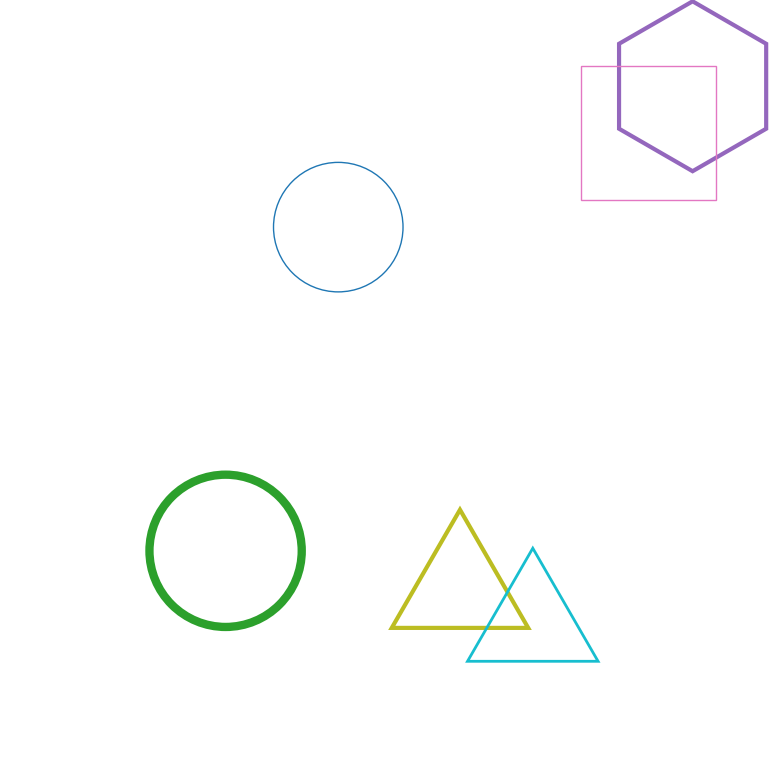[{"shape": "circle", "thickness": 0.5, "radius": 0.42, "center": [0.439, 0.705]}, {"shape": "circle", "thickness": 3, "radius": 0.49, "center": [0.293, 0.285]}, {"shape": "hexagon", "thickness": 1.5, "radius": 0.55, "center": [0.9, 0.888]}, {"shape": "square", "thickness": 0.5, "radius": 0.44, "center": [0.842, 0.827]}, {"shape": "triangle", "thickness": 1.5, "radius": 0.51, "center": [0.597, 0.236]}, {"shape": "triangle", "thickness": 1, "radius": 0.49, "center": [0.692, 0.19]}]